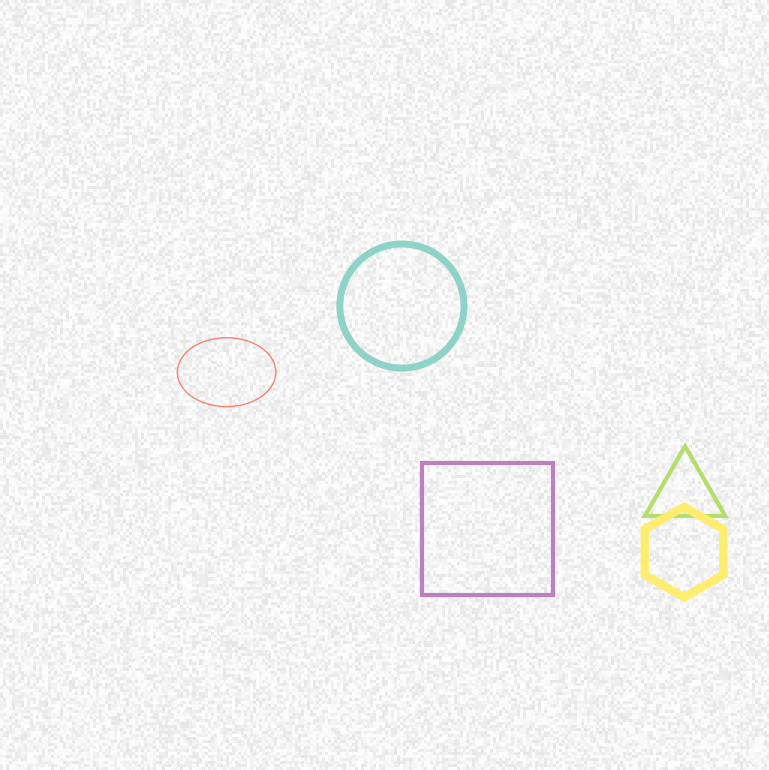[{"shape": "circle", "thickness": 2.5, "radius": 0.4, "center": [0.522, 0.603]}, {"shape": "oval", "thickness": 0.5, "radius": 0.32, "center": [0.294, 0.517]}, {"shape": "triangle", "thickness": 1.5, "radius": 0.3, "center": [0.89, 0.36]}, {"shape": "square", "thickness": 1.5, "radius": 0.43, "center": [0.633, 0.313]}, {"shape": "hexagon", "thickness": 3, "radius": 0.29, "center": [0.888, 0.283]}]